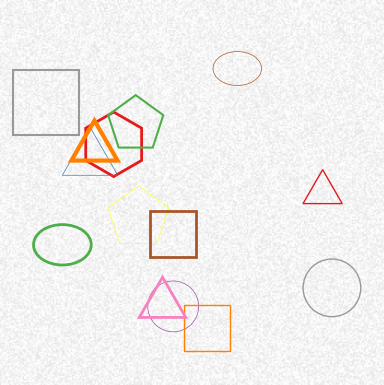[{"shape": "triangle", "thickness": 1, "radius": 0.29, "center": [0.838, 0.501]}, {"shape": "hexagon", "thickness": 2, "radius": 0.42, "center": [0.295, 0.625]}, {"shape": "triangle", "thickness": 0.5, "radius": 0.42, "center": [0.234, 0.586]}, {"shape": "oval", "thickness": 2, "radius": 0.37, "center": [0.162, 0.364]}, {"shape": "pentagon", "thickness": 1.5, "radius": 0.38, "center": [0.352, 0.678]}, {"shape": "circle", "thickness": 0.5, "radius": 0.33, "center": [0.45, 0.204]}, {"shape": "square", "thickness": 1, "radius": 0.3, "center": [0.538, 0.149]}, {"shape": "triangle", "thickness": 3, "radius": 0.35, "center": [0.245, 0.618]}, {"shape": "pentagon", "thickness": 0.5, "radius": 0.41, "center": [0.359, 0.434]}, {"shape": "oval", "thickness": 0.5, "radius": 0.31, "center": [0.616, 0.822]}, {"shape": "square", "thickness": 2, "radius": 0.3, "center": [0.449, 0.393]}, {"shape": "triangle", "thickness": 2, "radius": 0.35, "center": [0.422, 0.21]}, {"shape": "circle", "thickness": 1, "radius": 0.37, "center": [0.862, 0.252]}, {"shape": "square", "thickness": 1.5, "radius": 0.43, "center": [0.12, 0.734]}]